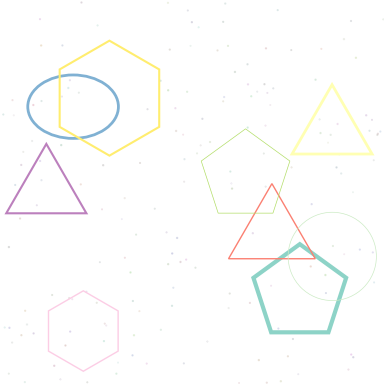[{"shape": "pentagon", "thickness": 3, "radius": 0.63, "center": [0.779, 0.239]}, {"shape": "triangle", "thickness": 2, "radius": 0.6, "center": [0.862, 0.66]}, {"shape": "triangle", "thickness": 1, "radius": 0.65, "center": [0.706, 0.393]}, {"shape": "oval", "thickness": 2, "radius": 0.59, "center": [0.19, 0.723]}, {"shape": "pentagon", "thickness": 0.5, "radius": 0.61, "center": [0.638, 0.544]}, {"shape": "hexagon", "thickness": 1, "radius": 0.52, "center": [0.216, 0.14]}, {"shape": "triangle", "thickness": 1.5, "radius": 0.6, "center": [0.12, 0.506]}, {"shape": "circle", "thickness": 0.5, "radius": 0.57, "center": [0.863, 0.334]}, {"shape": "hexagon", "thickness": 1.5, "radius": 0.75, "center": [0.284, 0.745]}]